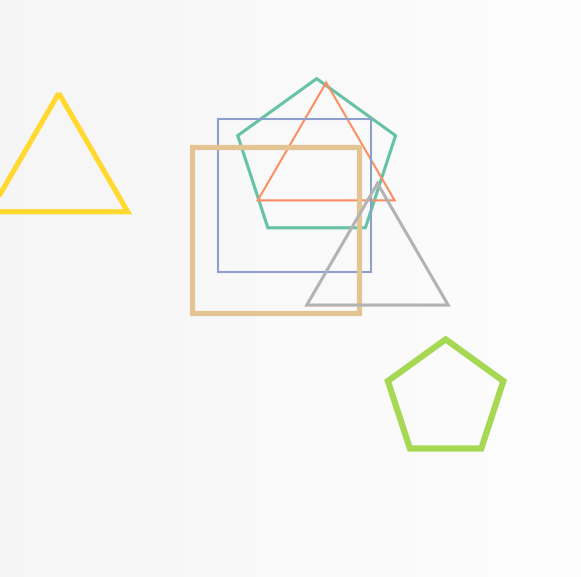[{"shape": "pentagon", "thickness": 1.5, "radius": 0.71, "center": [0.545, 0.72]}, {"shape": "triangle", "thickness": 1, "radius": 0.68, "center": [0.561, 0.72]}, {"shape": "square", "thickness": 1, "radius": 0.66, "center": [0.507, 0.661]}, {"shape": "pentagon", "thickness": 3, "radius": 0.52, "center": [0.767, 0.307]}, {"shape": "triangle", "thickness": 2.5, "radius": 0.68, "center": [0.101, 0.701]}, {"shape": "square", "thickness": 2.5, "radius": 0.72, "center": [0.474, 0.601]}, {"shape": "triangle", "thickness": 1.5, "radius": 0.7, "center": [0.649, 0.541]}]